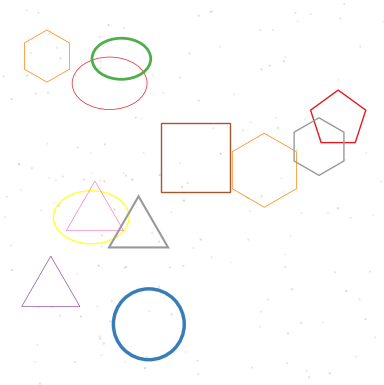[{"shape": "oval", "thickness": 0.5, "radius": 0.49, "center": [0.285, 0.784]}, {"shape": "pentagon", "thickness": 1, "radius": 0.38, "center": [0.878, 0.691]}, {"shape": "circle", "thickness": 2.5, "radius": 0.46, "center": [0.387, 0.158]}, {"shape": "oval", "thickness": 2, "radius": 0.38, "center": [0.315, 0.847]}, {"shape": "triangle", "thickness": 0.5, "radius": 0.44, "center": [0.132, 0.247]}, {"shape": "hexagon", "thickness": 0.5, "radius": 0.34, "center": [0.122, 0.854]}, {"shape": "hexagon", "thickness": 0.5, "radius": 0.48, "center": [0.687, 0.558]}, {"shape": "oval", "thickness": 1, "radius": 0.49, "center": [0.237, 0.436]}, {"shape": "square", "thickness": 1, "radius": 0.44, "center": [0.508, 0.591]}, {"shape": "triangle", "thickness": 0.5, "radius": 0.43, "center": [0.247, 0.444]}, {"shape": "triangle", "thickness": 1.5, "radius": 0.44, "center": [0.36, 0.402]}, {"shape": "hexagon", "thickness": 1, "radius": 0.37, "center": [0.829, 0.619]}]